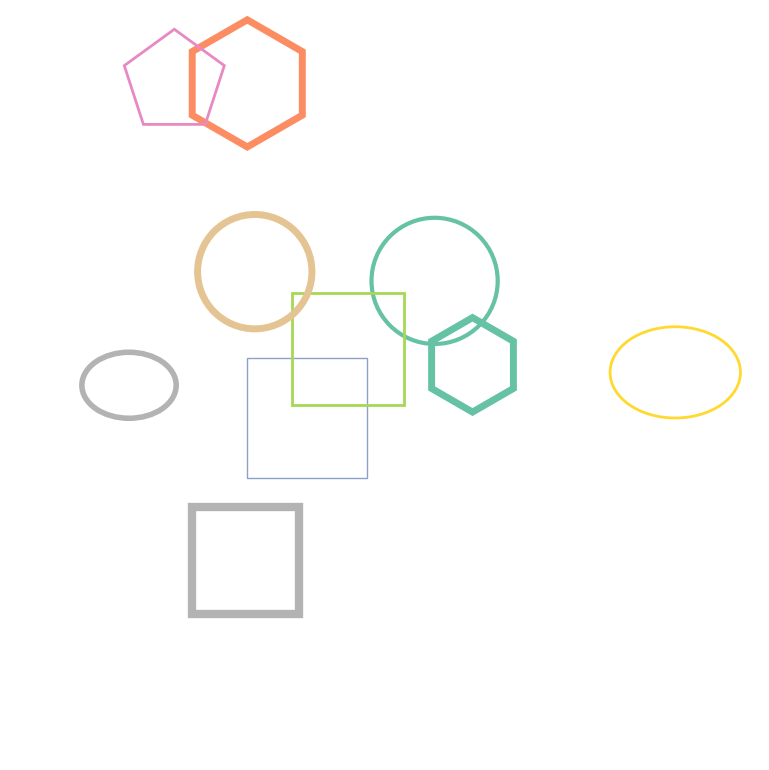[{"shape": "hexagon", "thickness": 2.5, "radius": 0.31, "center": [0.614, 0.526]}, {"shape": "circle", "thickness": 1.5, "radius": 0.41, "center": [0.564, 0.635]}, {"shape": "hexagon", "thickness": 2.5, "radius": 0.41, "center": [0.321, 0.892]}, {"shape": "square", "thickness": 0.5, "radius": 0.39, "center": [0.399, 0.457]}, {"shape": "pentagon", "thickness": 1, "radius": 0.34, "center": [0.226, 0.894]}, {"shape": "square", "thickness": 1, "radius": 0.36, "center": [0.452, 0.547]}, {"shape": "oval", "thickness": 1, "radius": 0.42, "center": [0.877, 0.516]}, {"shape": "circle", "thickness": 2.5, "radius": 0.37, "center": [0.331, 0.647]}, {"shape": "oval", "thickness": 2, "radius": 0.31, "center": [0.168, 0.5]}, {"shape": "square", "thickness": 3, "radius": 0.35, "center": [0.318, 0.272]}]